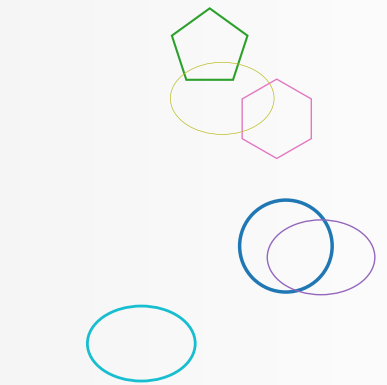[{"shape": "circle", "thickness": 2.5, "radius": 0.6, "center": [0.738, 0.361]}, {"shape": "pentagon", "thickness": 1.5, "radius": 0.51, "center": [0.541, 0.876]}, {"shape": "oval", "thickness": 1, "radius": 0.69, "center": [0.829, 0.332]}, {"shape": "hexagon", "thickness": 1, "radius": 0.52, "center": [0.714, 0.691]}, {"shape": "oval", "thickness": 0.5, "radius": 0.67, "center": [0.573, 0.745]}, {"shape": "oval", "thickness": 2, "radius": 0.7, "center": [0.365, 0.108]}]